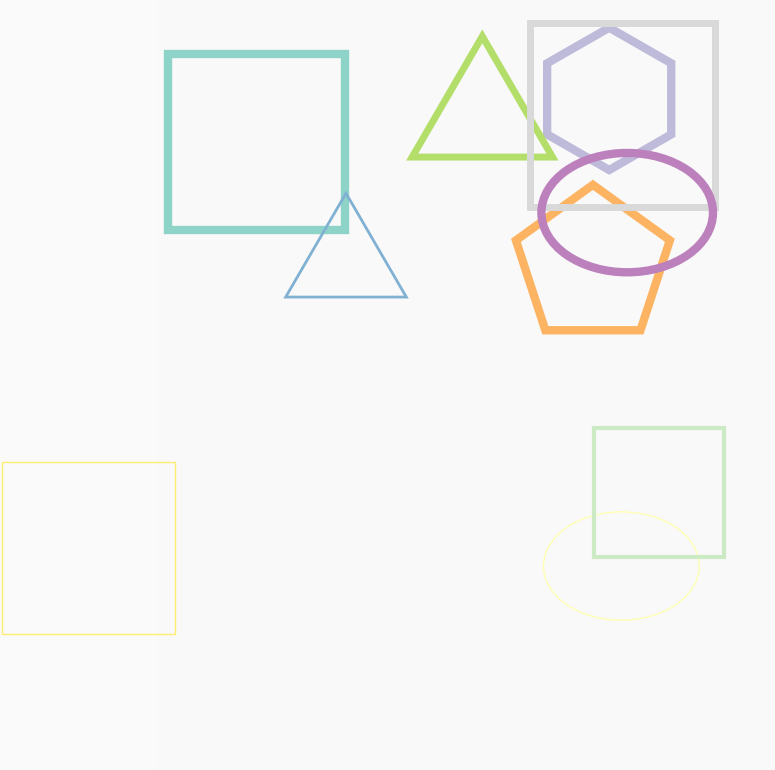[{"shape": "square", "thickness": 3, "radius": 0.57, "center": [0.331, 0.816]}, {"shape": "oval", "thickness": 0.5, "radius": 0.5, "center": [0.802, 0.265]}, {"shape": "hexagon", "thickness": 3, "radius": 0.46, "center": [0.786, 0.872]}, {"shape": "triangle", "thickness": 1, "radius": 0.45, "center": [0.446, 0.659]}, {"shape": "pentagon", "thickness": 3, "radius": 0.52, "center": [0.765, 0.656]}, {"shape": "triangle", "thickness": 2.5, "radius": 0.52, "center": [0.622, 0.848]}, {"shape": "square", "thickness": 2.5, "radius": 0.6, "center": [0.803, 0.85]}, {"shape": "oval", "thickness": 3, "radius": 0.55, "center": [0.809, 0.724]}, {"shape": "square", "thickness": 1.5, "radius": 0.42, "center": [0.85, 0.36]}, {"shape": "square", "thickness": 0.5, "radius": 0.56, "center": [0.114, 0.288]}]